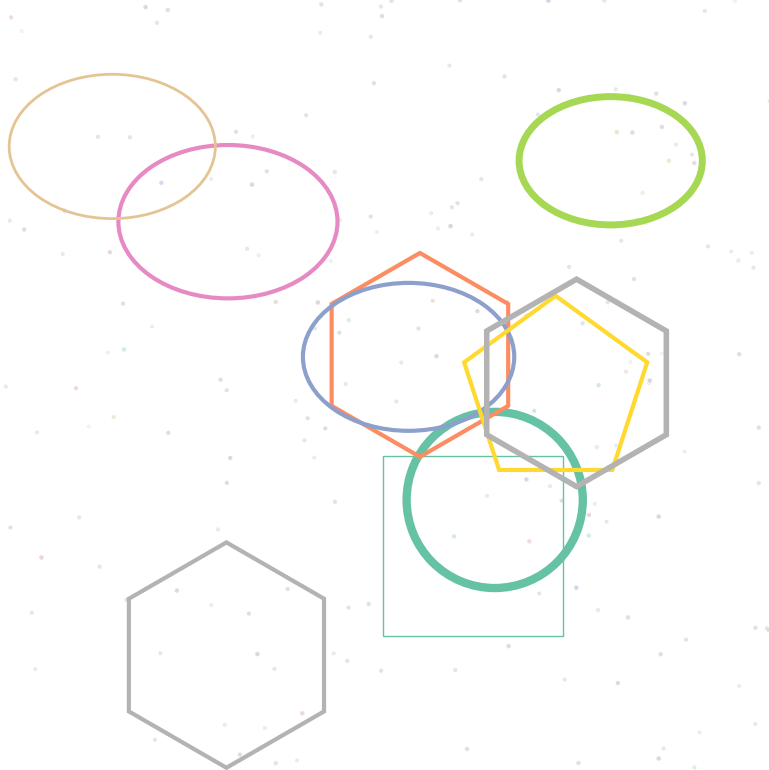[{"shape": "square", "thickness": 0.5, "radius": 0.59, "center": [0.614, 0.291]}, {"shape": "circle", "thickness": 3, "radius": 0.57, "center": [0.642, 0.351]}, {"shape": "hexagon", "thickness": 1.5, "radius": 0.66, "center": [0.545, 0.539]}, {"shape": "oval", "thickness": 1.5, "radius": 0.69, "center": [0.531, 0.537]}, {"shape": "oval", "thickness": 1.5, "radius": 0.71, "center": [0.296, 0.712]}, {"shape": "oval", "thickness": 2.5, "radius": 0.6, "center": [0.793, 0.791]}, {"shape": "pentagon", "thickness": 1.5, "radius": 0.63, "center": [0.722, 0.491]}, {"shape": "oval", "thickness": 1, "radius": 0.67, "center": [0.146, 0.81]}, {"shape": "hexagon", "thickness": 1.5, "radius": 0.73, "center": [0.294, 0.149]}, {"shape": "hexagon", "thickness": 2, "radius": 0.67, "center": [0.749, 0.503]}]